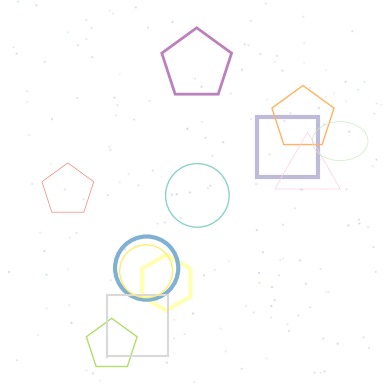[{"shape": "circle", "thickness": 1, "radius": 0.41, "center": [0.513, 0.493]}, {"shape": "hexagon", "thickness": 3, "radius": 0.36, "center": [0.432, 0.266]}, {"shape": "square", "thickness": 3, "radius": 0.39, "center": [0.746, 0.618]}, {"shape": "pentagon", "thickness": 0.5, "radius": 0.35, "center": [0.176, 0.506]}, {"shape": "circle", "thickness": 3, "radius": 0.41, "center": [0.381, 0.304]}, {"shape": "pentagon", "thickness": 1, "radius": 0.42, "center": [0.787, 0.693]}, {"shape": "pentagon", "thickness": 1, "radius": 0.35, "center": [0.29, 0.104]}, {"shape": "triangle", "thickness": 0.5, "radius": 0.49, "center": [0.799, 0.558]}, {"shape": "square", "thickness": 1.5, "radius": 0.4, "center": [0.356, 0.154]}, {"shape": "pentagon", "thickness": 2, "radius": 0.48, "center": [0.511, 0.832]}, {"shape": "oval", "thickness": 0.5, "radius": 0.36, "center": [0.884, 0.633]}, {"shape": "circle", "thickness": 1, "radius": 0.34, "center": [0.38, 0.296]}]